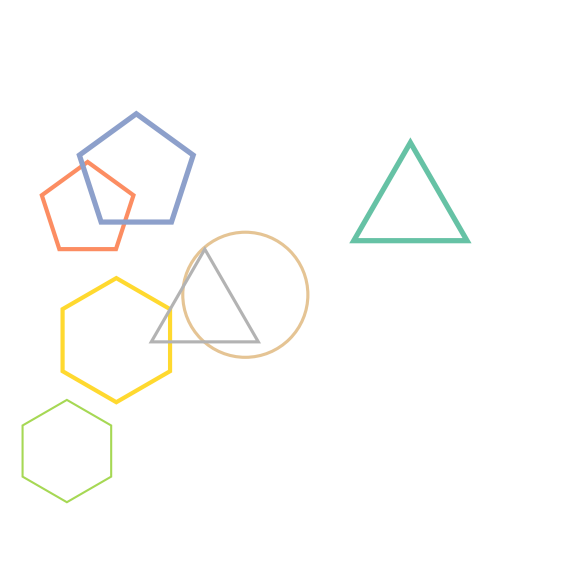[{"shape": "triangle", "thickness": 2.5, "radius": 0.57, "center": [0.711, 0.639]}, {"shape": "pentagon", "thickness": 2, "radius": 0.42, "center": [0.152, 0.635]}, {"shape": "pentagon", "thickness": 2.5, "radius": 0.52, "center": [0.236, 0.698]}, {"shape": "hexagon", "thickness": 1, "radius": 0.44, "center": [0.116, 0.218]}, {"shape": "hexagon", "thickness": 2, "radius": 0.54, "center": [0.201, 0.41]}, {"shape": "circle", "thickness": 1.5, "radius": 0.54, "center": [0.425, 0.489]}, {"shape": "triangle", "thickness": 1.5, "radius": 0.53, "center": [0.355, 0.461]}]